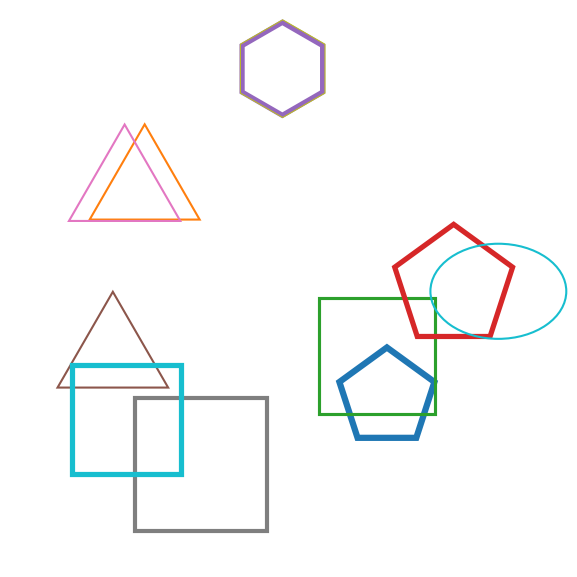[{"shape": "pentagon", "thickness": 3, "radius": 0.43, "center": [0.67, 0.311]}, {"shape": "triangle", "thickness": 1, "radius": 0.55, "center": [0.251, 0.674]}, {"shape": "square", "thickness": 1.5, "radius": 0.5, "center": [0.652, 0.383]}, {"shape": "pentagon", "thickness": 2.5, "radius": 0.54, "center": [0.786, 0.503]}, {"shape": "hexagon", "thickness": 2.5, "radius": 0.4, "center": [0.489, 0.88]}, {"shape": "triangle", "thickness": 1, "radius": 0.55, "center": [0.195, 0.383]}, {"shape": "triangle", "thickness": 1, "radius": 0.56, "center": [0.216, 0.672]}, {"shape": "square", "thickness": 2, "radius": 0.57, "center": [0.348, 0.195]}, {"shape": "hexagon", "thickness": 0.5, "radius": 0.42, "center": [0.49, 0.88]}, {"shape": "oval", "thickness": 1, "radius": 0.59, "center": [0.863, 0.495]}, {"shape": "square", "thickness": 2.5, "radius": 0.47, "center": [0.218, 0.273]}]